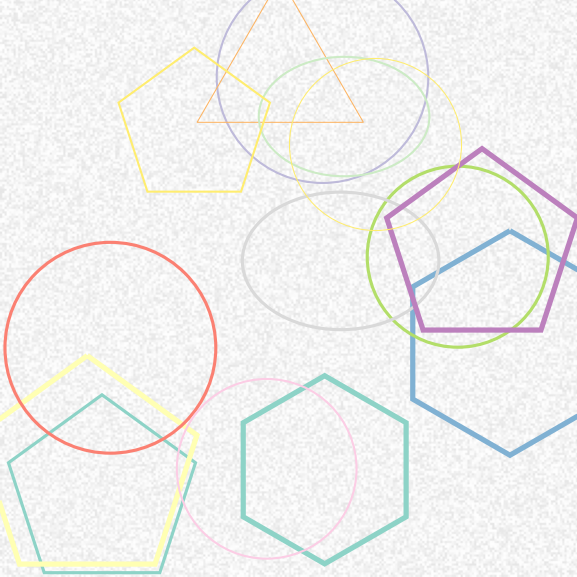[{"shape": "pentagon", "thickness": 1.5, "radius": 0.85, "center": [0.177, 0.145]}, {"shape": "hexagon", "thickness": 2.5, "radius": 0.81, "center": [0.562, 0.186]}, {"shape": "pentagon", "thickness": 2.5, "radius": 1.0, "center": [0.151, 0.184]}, {"shape": "circle", "thickness": 1, "radius": 0.92, "center": [0.558, 0.865]}, {"shape": "circle", "thickness": 1.5, "radius": 0.91, "center": [0.191, 0.397]}, {"shape": "hexagon", "thickness": 2.5, "radius": 0.97, "center": [0.883, 0.405]}, {"shape": "triangle", "thickness": 0.5, "radius": 0.83, "center": [0.485, 0.87]}, {"shape": "circle", "thickness": 1.5, "radius": 0.78, "center": [0.793, 0.555]}, {"shape": "circle", "thickness": 1, "radius": 0.78, "center": [0.462, 0.187]}, {"shape": "oval", "thickness": 1.5, "radius": 0.85, "center": [0.59, 0.547]}, {"shape": "pentagon", "thickness": 2.5, "radius": 0.87, "center": [0.835, 0.568]}, {"shape": "oval", "thickness": 1, "radius": 0.74, "center": [0.596, 0.797]}, {"shape": "circle", "thickness": 0.5, "radius": 0.74, "center": [0.65, 0.749]}, {"shape": "pentagon", "thickness": 1, "radius": 0.69, "center": [0.336, 0.779]}]